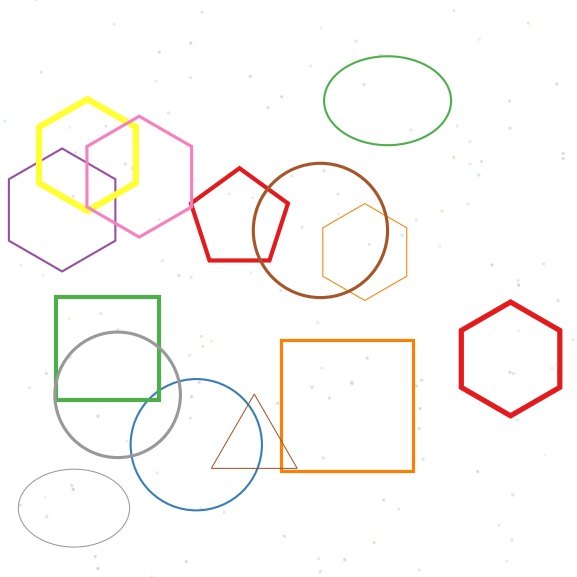[{"shape": "hexagon", "thickness": 2.5, "radius": 0.49, "center": [0.884, 0.378]}, {"shape": "pentagon", "thickness": 2, "radius": 0.44, "center": [0.415, 0.62]}, {"shape": "circle", "thickness": 1, "radius": 0.57, "center": [0.34, 0.229]}, {"shape": "oval", "thickness": 1, "radius": 0.55, "center": [0.671, 0.825]}, {"shape": "square", "thickness": 2, "radius": 0.44, "center": [0.186, 0.396]}, {"shape": "hexagon", "thickness": 1, "radius": 0.53, "center": [0.108, 0.636]}, {"shape": "hexagon", "thickness": 0.5, "radius": 0.42, "center": [0.632, 0.563]}, {"shape": "square", "thickness": 1.5, "radius": 0.57, "center": [0.601, 0.297]}, {"shape": "hexagon", "thickness": 3, "radius": 0.48, "center": [0.151, 0.731]}, {"shape": "triangle", "thickness": 0.5, "radius": 0.43, "center": [0.44, 0.231]}, {"shape": "circle", "thickness": 1.5, "radius": 0.58, "center": [0.555, 0.6]}, {"shape": "hexagon", "thickness": 1.5, "radius": 0.52, "center": [0.241, 0.693]}, {"shape": "oval", "thickness": 0.5, "radius": 0.48, "center": [0.128, 0.119]}, {"shape": "circle", "thickness": 1.5, "radius": 0.54, "center": [0.204, 0.315]}]